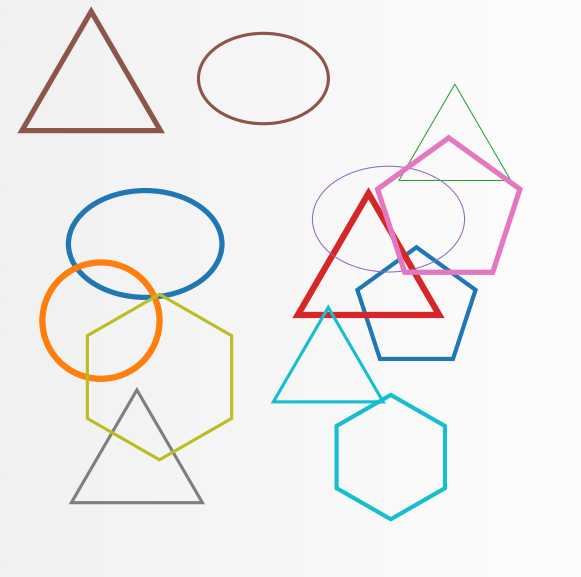[{"shape": "pentagon", "thickness": 2, "radius": 0.53, "center": [0.717, 0.464]}, {"shape": "oval", "thickness": 2.5, "radius": 0.66, "center": [0.25, 0.577]}, {"shape": "circle", "thickness": 3, "radius": 0.5, "center": [0.174, 0.444]}, {"shape": "triangle", "thickness": 0.5, "radius": 0.56, "center": [0.783, 0.742]}, {"shape": "triangle", "thickness": 3, "radius": 0.7, "center": [0.634, 0.524]}, {"shape": "oval", "thickness": 0.5, "radius": 0.65, "center": [0.668, 0.62]}, {"shape": "oval", "thickness": 1.5, "radius": 0.56, "center": [0.453, 0.863]}, {"shape": "triangle", "thickness": 2.5, "radius": 0.69, "center": [0.157, 0.842]}, {"shape": "pentagon", "thickness": 2.5, "radius": 0.64, "center": [0.772, 0.632]}, {"shape": "triangle", "thickness": 1.5, "radius": 0.65, "center": [0.235, 0.194]}, {"shape": "hexagon", "thickness": 1.5, "radius": 0.72, "center": [0.274, 0.346]}, {"shape": "triangle", "thickness": 1.5, "radius": 0.55, "center": [0.565, 0.358]}, {"shape": "hexagon", "thickness": 2, "radius": 0.54, "center": [0.672, 0.208]}]